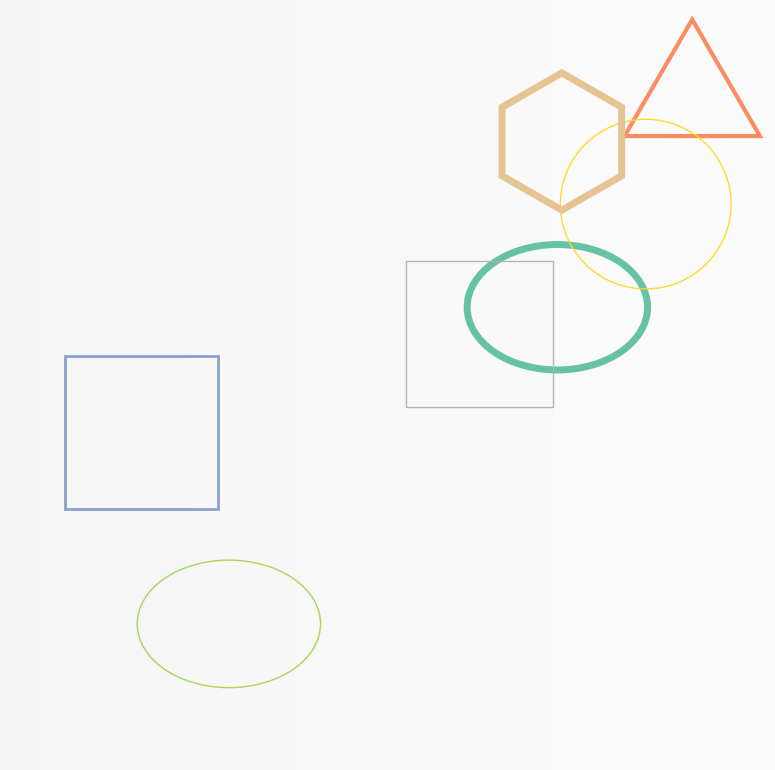[{"shape": "oval", "thickness": 2.5, "radius": 0.58, "center": [0.719, 0.601]}, {"shape": "triangle", "thickness": 1.5, "radius": 0.5, "center": [0.893, 0.874]}, {"shape": "square", "thickness": 1, "radius": 0.49, "center": [0.183, 0.438]}, {"shape": "oval", "thickness": 0.5, "radius": 0.59, "center": [0.295, 0.19]}, {"shape": "circle", "thickness": 0.5, "radius": 0.55, "center": [0.833, 0.735]}, {"shape": "hexagon", "thickness": 2.5, "radius": 0.45, "center": [0.725, 0.816]}, {"shape": "square", "thickness": 0.5, "radius": 0.47, "center": [0.619, 0.566]}]